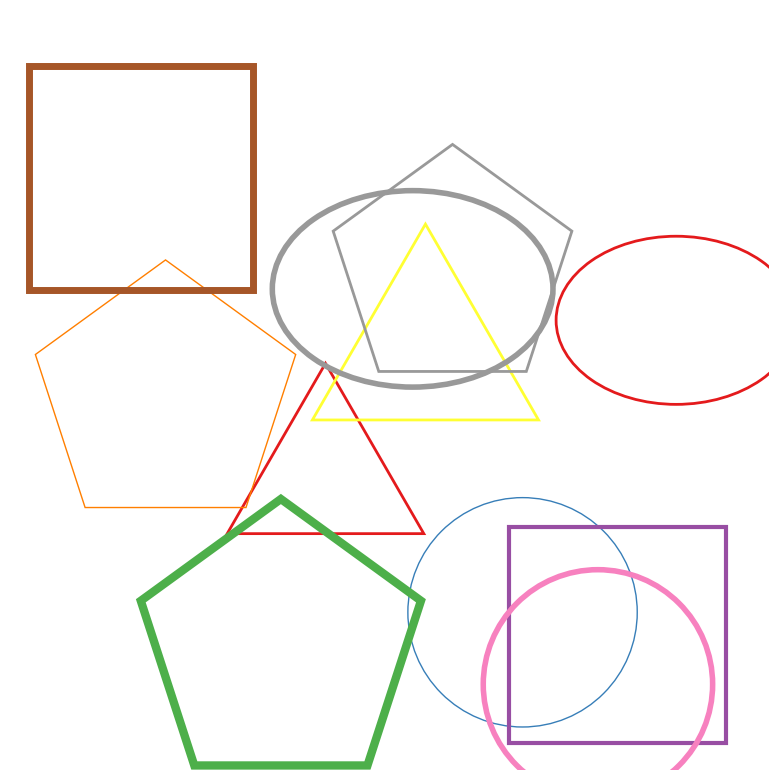[{"shape": "oval", "thickness": 1, "radius": 0.78, "center": [0.878, 0.584]}, {"shape": "triangle", "thickness": 1, "radius": 0.74, "center": [0.423, 0.381]}, {"shape": "circle", "thickness": 0.5, "radius": 0.74, "center": [0.679, 0.205]}, {"shape": "pentagon", "thickness": 3, "radius": 0.96, "center": [0.365, 0.161]}, {"shape": "square", "thickness": 1.5, "radius": 0.7, "center": [0.802, 0.175]}, {"shape": "pentagon", "thickness": 0.5, "radius": 0.89, "center": [0.215, 0.485]}, {"shape": "triangle", "thickness": 1, "radius": 0.85, "center": [0.553, 0.539]}, {"shape": "square", "thickness": 2.5, "radius": 0.73, "center": [0.183, 0.769]}, {"shape": "circle", "thickness": 2, "radius": 0.74, "center": [0.777, 0.111]}, {"shape": "oval", "thickness": 2, "radius": 0.91, "center": [0.536, 0.625]}, {"shape": "pentagon", "thickness": 1, "radius": 0.81, "center": [0.588, 0.649]}]